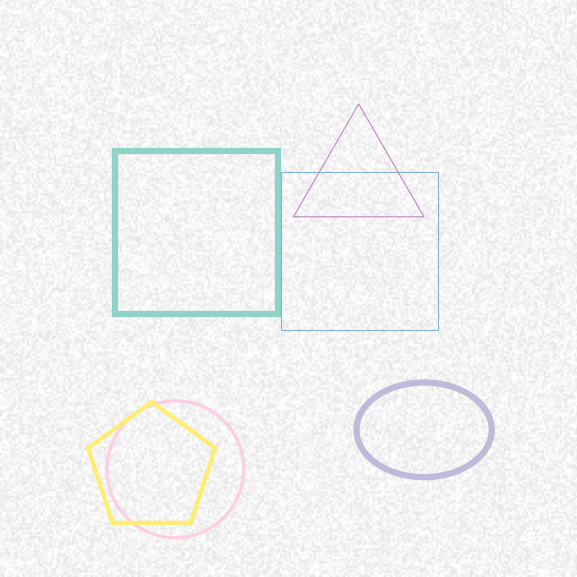[{"shape": "square", "thickness": 3, "radius": 0.7, "center": [0.34, 0.597]}, {"shape": "oval", "thickness": 3, "radius": 0.59, "center": [0.734, 0.255]}, {"shape": "square", "thickness": 0.5, "radius": 0.68, "center": [0.623, 0.565]}, {"shape": "circle", "thickness": 1.5, "radius": 0.59, "center": [0.304, 0.187]}, {"shape": "triangle", "thickness": 0.5, "radius": 0.65, "center": [0.621, 0.689]}, {"shape": "pentagon", "thickness": 2, "radius": 0.58, "center": [0.263, 0.187]}]